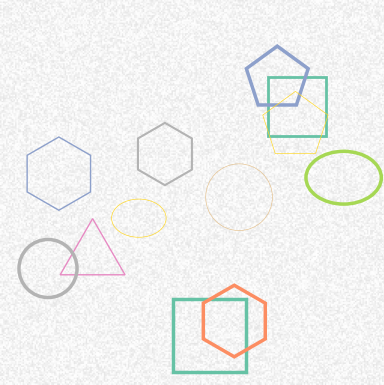[{"shape": "square", "thickness": 2.5, "radius": 0.48, "center": [0.544, 0.129]}, {"shape": "square", "thickness": 2, "radius": 0.38, "center": [0.771, 0.724]}, {"shape": "hexagon", "thickness": 2.5, "radius": 0.46, "center": [0.609, 0.166]}, {"shape": "pentagon", "thickness": 2.5, "radius": 0.42, "center": [0.72, 0.796]}, {"shape": "hexagon", "thickness": 1, "radius": 0.48, "center": [0.153, 0.549]}, {"shape": "triangle", "thickness": 1, "radius": 0.49, "center": [0.241, 0.335]}, {"shape": "oval", "thickness": 2.5, "radius": 0.49, "center": [0.893, 0.538]}, {"shape": "oval", "thickness": 0.5, "radius": 0.35, "center": [0.361, 0.433]}, {"shape": "pentagon", "thickness": 0.5, "radius": 0.45, "center": [0.767, 0.673]}, {"shape": "circle", "thickness": 0.5, "radius": 0.43, "center": [0.621, 0.488]}, {"shape": "circle", "thickness": 2.5, "radius": 0.38, "center": [0.125, 0.303]}, {"shape": "hexagon", "thickness": 1.5, "radius": 0.4, "center": [0.428, 0.6]}]